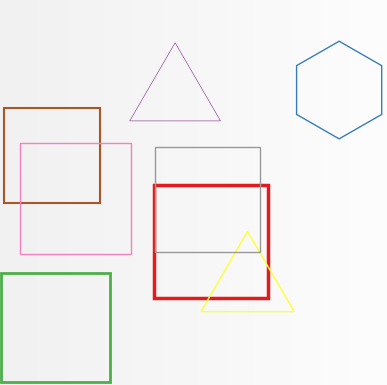[{"shape": "square", "thickness": 2.5, "radius": 0.73, "center": [0.545, 0.373]}, {"shape": "hexagon", "thickness": 1, "radius": 0.63, "center": [0.875, 0.766]}, {"shape": "square", "thickness": 2, "radius": 0.71, "center": [0.143, 0.149]}, {"shape": "triangle", "thickness": 0.5, "radius": 0.68, "center": [0.452, 0.754]}, {"shape": "triangle", "thickness": 1, "radius": 0.69, "center": [0.639, 0.26]}, {"shape": "square", "thickness": 1.5, "radius": 0.62, "center": [0.135, 0.596]}, {"shape": "square", "thickness": 1, "radius": 0.72, "center": [0.195, 0.485]}, {"shape": "square", "thickness": 1, "radius": 0.68, "center": [0.536, 0.481]}]